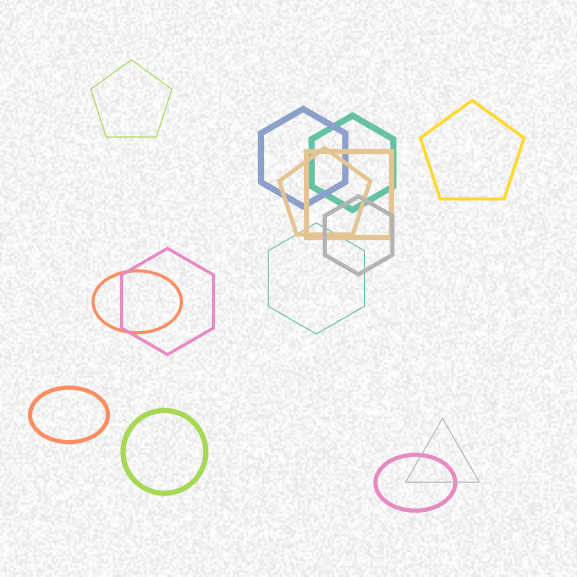[{"shape": "hexagon", "thickness": 0.5, "radius": 0.48, "center": [0.548, 0.517]}, {"shape": "hexagon", "thickness": 3, "radius": 0.41, "center": [0.61, 0.717]}, {"shape": "oval", "thickness": 2, "radius": 0.34, "center": [0.12, 0.281]}, {"shape": "oval", "thickness": 1.5, "radius": 0.38, "center": [0.238, 0.477]}, {"shape": "hexagon", "thickness": 3, "radius": 0.42, "center": [0.525, 0.726]}, {"shape": "hexagon", "thickness": 1.5, "radius": 0.46, "center": [0.29, 0.477]}, {"shape": "oval", "thickness": 2, "radius": 0.35, "center": [0.719, 0.163]}, {"shape": "pentagon", "thickness": 0.5, "radius": 0.37, "center": [0.227, 0.822]}, {"shape": "circle", "thickness": 2.5, "radius": 0.36, "center": [0.285, 0.217]}, {"shape": "pentagon", "thickness": 1.5, "radius": 0.47, "center": [0.818, 0.731]}, {"shape": "pentagon", "thickness": 2, "radius": 0.41, "center": [0.562, 0.66]}, {"shape": "square", "thickness": 2.5, "radius": 0.37, "center": [0.603, 0.663]}, {"shape": "triangle", "thickness": 0.5, "radius": 0.37, "center": [0.766, 0.201]}, {"shape": "hexagon", "thickness": 2, "radius": 0.34, "center": [0.621, 0.592]}]